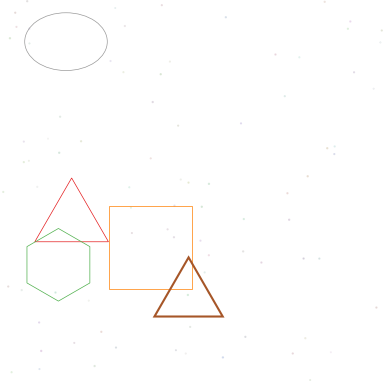[{"shape": "triangle", "thickness": 0.5, "radius": 0.55, "center": [0.186, 0.427]}, {"shape": "hexagon", "thickness": 0.5, "radius": 0.47, "center": [0.152, 0.312]}, {"shape": "square", "thickness": 0.5, "radius": 0.54, "center": [0.391, 0.358]}, {"shape": "triangle", "thickness": 1.5, "radius": 0.51, "center": [0.49, 0.229]}, {"shape": "oval", "thickness": 0.5, "radius": 0.54, "center": [0.171, 0.892]}]